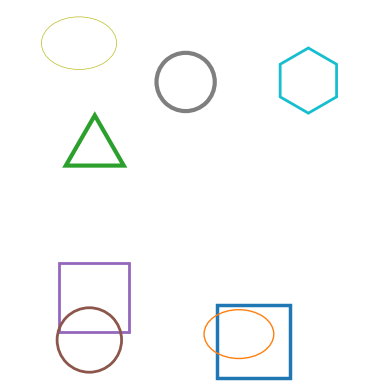[{"shape": "square", "thickness": 2.5, "radius": 0.47, "center": [0.659, 0.114]}, {"shape": "oval", "thickness": 1, "radius": 0.45, "center": [0.621, 0.132]}, {"shape": "triangle", "thickness": 3, "radius": 0.43, "center": [0.246, 0.613]}, {"shape": "square", "thickness": 2, "radius": 0.45, "center": [0.244, 0.227]}, {"shape": "circle", "thickness": 2, "radius": 0.42, "center": [0.232, 0.117]}, {"shape": "circle", "thickness": 3, "radius": 0.38, "center": [0.482, 0.787]}, {"shape": "oval", "thickness": 0.5, "radius": 0.49, "center": [0.205, 0.888]}, {"shape": "hexagon", "thickness": 2, "radius": 0.42, "center": [0.801, 0.791]}]